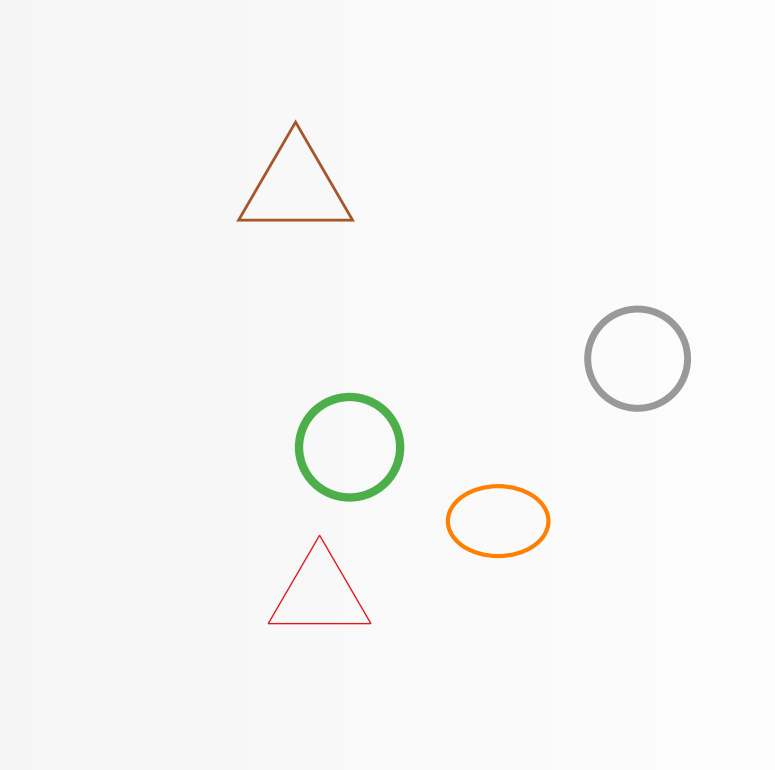[{"shape": "triangle", "thickness": 0.5, "radius": 0.38, "center": [0.412, 0.228]}, {"shape": "circle", "thickness": 3, "radius": 0.33, "center": [0.451, 0.419]}, {"shape": "oval", "thickness": 1.5, "radius": 0.32, "center": [0.643, 0.323]}, {"shape": "triangle", "thickness": 1, "radius": 0.42, "center": [0.381, 0.757]}, {"shape": "circle", "thickness": 2.5, "radius": 0.32, "center": [0.823, 0.534]}]